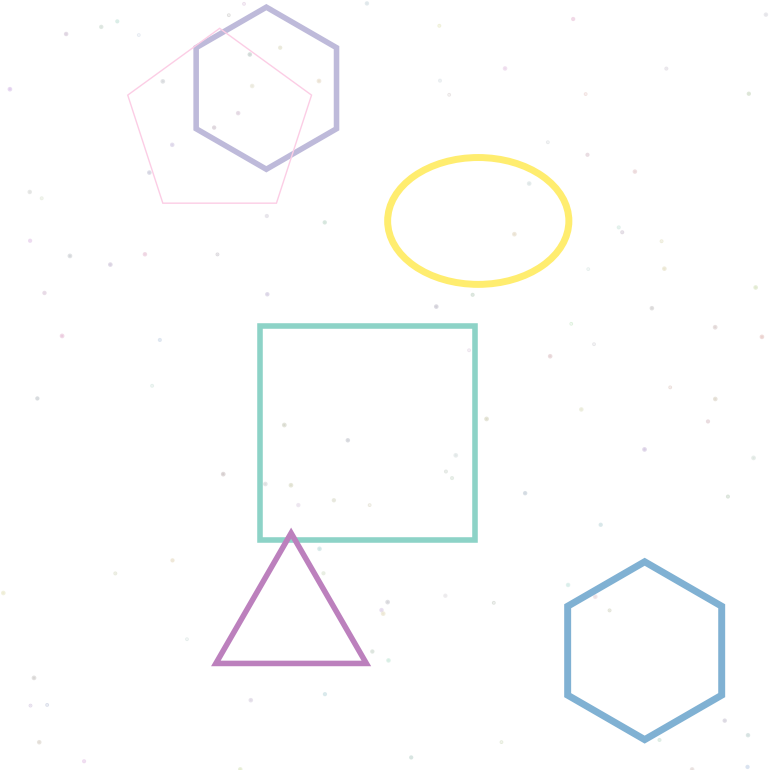[{"shape": "square", "thickness": 2, "radius": 0.7, "center": [0.477, 0.438]}, {"shape": "hexagon", "thickness": 2, "radius": 0.53, "center": [0.346, 0.885]}, {"shape": "hexagon", "thickness": 2.5, "radius": 0.58, "center": [0.837, 0.155]}, {"shape": "pentagon", "thickness": 0.5, "radius": 0.63, "center": [0.285, 0.838]}, {"shape": "triangle", "thickness": 2, "radius": 0.56, "center": [0.378, 0.195]}, {"shape": "oval", "thickness": 2.5, "radius": 0.59, "center": [0.621, 0.713]}]